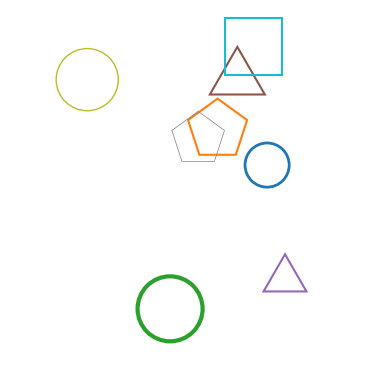[{"shape": "circle", "thickness": 2, "radius": 0.29, "center": [0.694, 0.571]}, {"shape": "pentagon", "thickness": 1.5, "radius": 0.4, "center": [0.565, 0.663]}, {"shape": "circle", "thickness": 3, "radius": 0.42, "center": [0.442, 0.198]}, {"shape": "triangle", "thickness": 1.5, "radius": 0.32, "center": [0.74, 0.275]}, {"shape": "triangle", "thickness": 1.5, "radius": 0.41, "center": [0.616, 0.796]}, {"shape": "pentagon", "thickness": 0.5, "radius": 0.36, "center": [0.515, 0.639]}, {"shape": "circle", "thickness": 1, "radius": 0.4, "center": [0.227, 0.793]}, {"shape": "square", "thickness": 1.5, "radius": 0.37, "center": [0.658, 0.88]}]